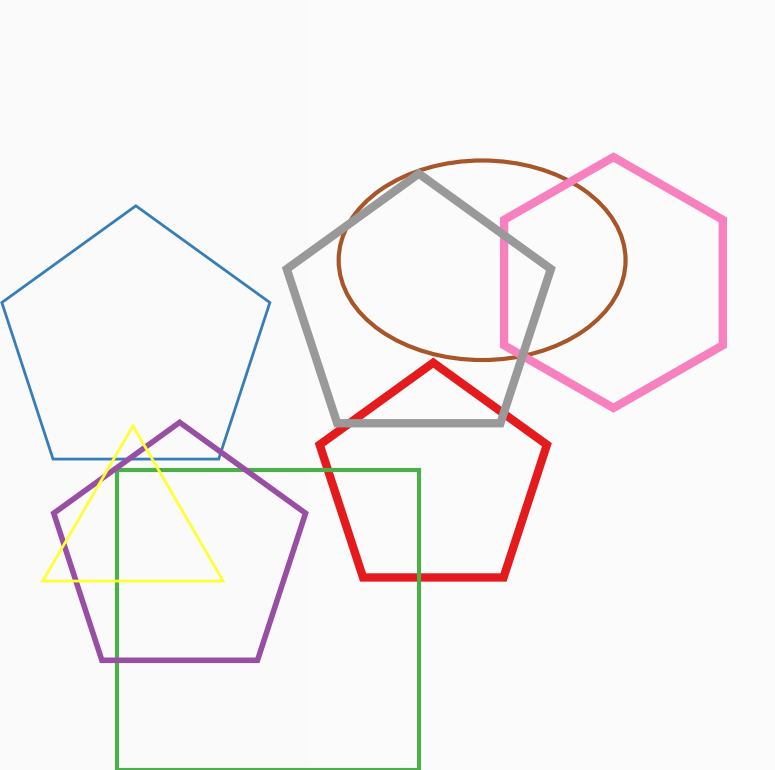[{"shape": "pentagon", "thickness": 3, "radius": 0.77, "center": [0.559, 0.375]}, {"shape": "pentagon", "thickness": 1, "radius": 0.91, "center": [0.175, 0.551]}, {"shape": "square", "thickness": 1.5, "radius": 0.97, "center": [0.346, 0.194]}, {"shape": "pentagon", "thickness": 2, "radius": 0.85, "center": [0.232, 0.281]}, {"shape": "triangle", "thickness": 1, "radius": 0.67, "center": [0.172, 0.313]}, {"shape": "oval", "thickness": 1.5, "radius": 0.93, "center": [0.622, 0.662]}, {"shape": "hexagon", "thickness": 3, "radius": 0.81, "center": [0.792, 0.633]}, {"shape": "pentagon", "thickness": 3, "radius": 0.9, "center": [0.54, 0.595]}]